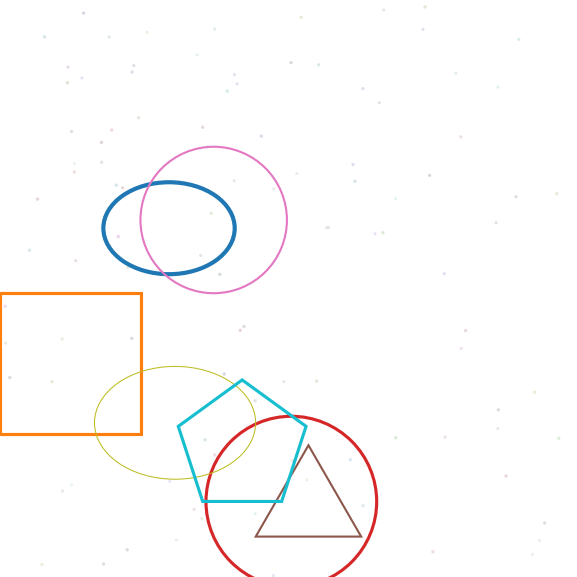[{"shape": "oval", "thickness": 2, "radius": 0.57, "center": [0.293, 0.604]}, {"shape": "square", "thickness": 1.5, "radius": 0.61, "center": [0.122, 0.371]}, {"shape": "circle", "thickness": 1.5, "radius": 0.74, "center": [0.504, 0.131]}, {"shape": "triangle", "thickness": 1, "radius": 0.53, "center": [0.534, 0.123]}, {"shape": "circle", "thickness": 1, "radius": 0.63, "center": [0.37, 0.618]}, {"shape": "oval", "thickness": 0.5, "radius": 0.7, "center": [0.303, 0.267]}, {"shape": "pentagon", "thickness": 1.5, "radius": 0.58, "center": [0.419, 0.225]}]